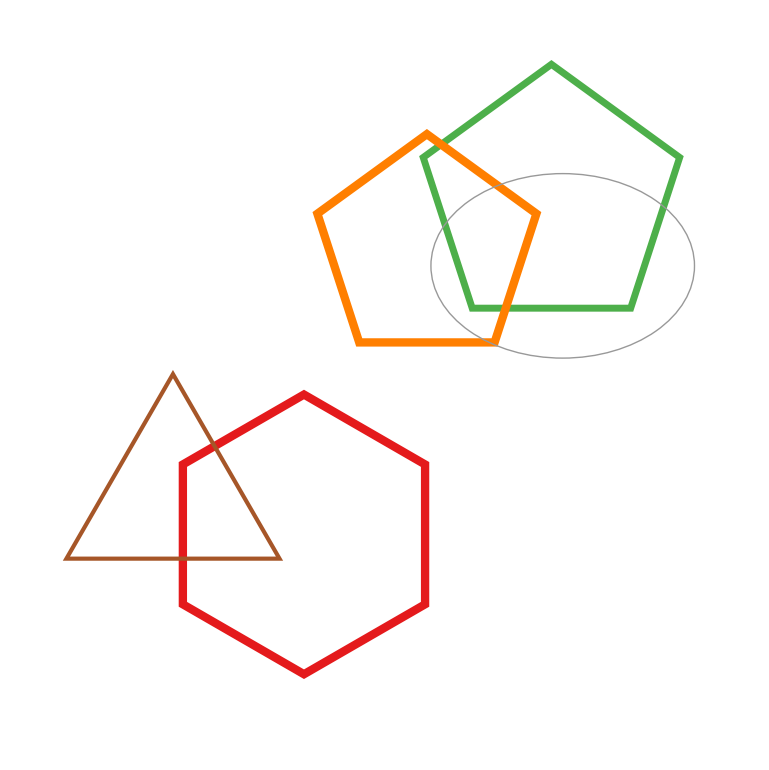[{"shape": "hexagon", "thickness": 3, "radius": 0.91, "center": [0.395, 0.306]}, {"shape": "pentagon", "thickness": 2.5, "radius": 0.88, "center": [0.716, 0.741]}, {"shape": "pentagon", "thickness": 3, "radius": 0.75, "center": [0.554, 0.676]}, {"shape": "triangle", "thickness": 1.5, "radius": 0.8, "center": [0.225, 0.354]}, {"shape": "oval", "thickness": 0.5, "radius": 0.86, "center": [0.731, 0.655]}]